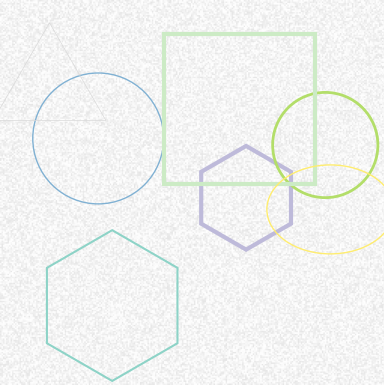[{"shape": "hexagon", "thickness": 1.5, "radius": 0.98, "center": [0.291, 0.206]}, {"shape": "hexagon", "thickness": 3, "radius": 0.67, "center": [0.639, 0.486]}, {"shape": "circle", "thickness": 1, "radius": 0.85, "center": [0.255, 0.64]}, {"shape": "circle", "thickness": 2, "radius": 0.68, "center": [0.845, 0.623]}, {"shape": "triangle", "thickness": 0.5, "radius": 0.85, "center": [0.129, 0.772]}, {"shape": "square", "thickness": 3, "radius": 0.98, "center": [0.621, 0.717]}, {"shape": "oval", "thickness": 1, "radius": 0.83, "center": [0.858, 0.456]}]